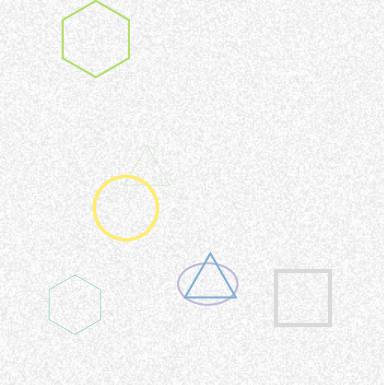[{"shape": "hexagon", "thickness": 0.5, "radius": 0.39, "center": [0.195, 0.209]}, {"shape": "oval", "thickness": 1.5, "radius": 0.39, "center": [0.54, 0.262]}, {"shape": "triangle", "thickness": 1.5, "radius": 0.38, "center": [0.546, 0.266]}, {"shape": "hexagon", "thickness": 1.5, "radius": 0.5, "center": [0.249, 0.899]}, {"shape": "square", "thickness": 3, "radius": 0.35, "center": [0.787, 0.226]}, {"shape": "triangle", "thickness": 0.5, "radius": 0.34, "center": [0.382, 0.553]}, {"shape": "circle", "thickness": 2.5, "radius": 0.41, "center": [0.327, 0.46]}]